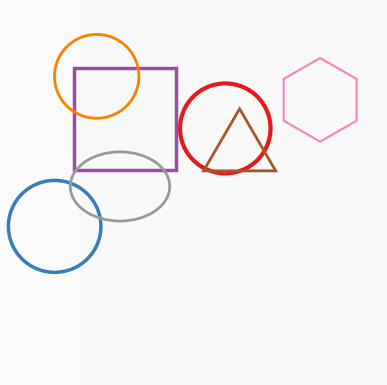[{"shape": "circle", "thickness": 3, "radius": 0.58, "center": [0.581, 0.667]}, {"shape": "circle", "thickness": 2.5, "radius": 0.6, "center": [0.141, 0.412]}, {"shape": "square", "thickness": 2.5, "radius": 0.66, "center": [0.322, 0.691]}, {"shape": "circle", "thickness": 2, "radius": 0.54, "center": [0.25, 0.802]}, {"shape": "triangle", "thickness": 2, "radius": 0.54, "center": [0.618, 0.61]}, {"shape": "hexagon", "thickness": 1.5, "radius": 0.54, "center": [0.826, 0.741]}, {"shape": "oval", "thickness": 2, "radius": 0.64, "center": [0.31, 0.516]}]